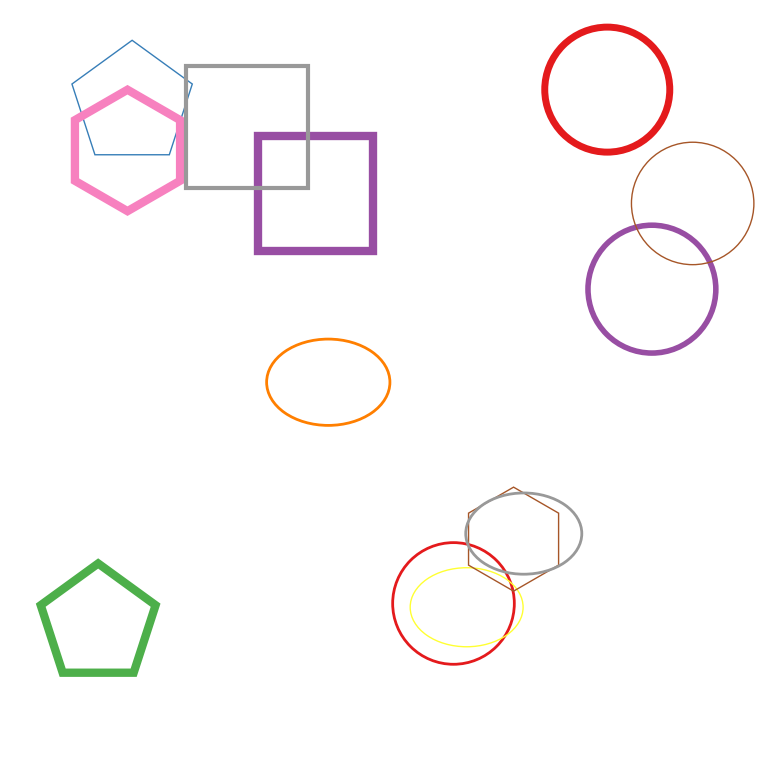[{"shape": "circle", "thickness": 2.5, "radius": 0.41, "center": [0.789, 0.884]}, {"shape": "circle", "thickness": 1, "radius": 0.39, "center": [0.589, 0.216]}, {"shape": "pentagon", "thickness": 0.5, "radius": 0.41, "center": [0.172, 0.865]}, {"shape": "pentagon", "thickness": 3, "radius": 0.39, "center": [0.127, 0.19]}, {"shape": "circle", "thickness": 2, "radius": 0.42, "center": [0.847, 0.625]}, {"shape": "square", "thickness": 3, "radius": 0.37, "center": [0.409, 0.749]}, {"shape": "oval", "thickness": 1, "radius": 0.4, "center": [0.426, 0.504]}, {"shape": "oval", "thickness": 0.5, "radius": 0.37, "center": [0.606, 0.211]}, {"shape": "hexagon", "thickness": 0.5, "radius": 0.34, "center": [0.667, 0.3]}, {"shape": "circle", "thickness": 0.5, "radius": 0.4, "center": [0.9, 0.736]}, {"shape": "hexagon", "thickness": 3, "radius": 0.39, "center": [0.166, 0.805]}, {"shape": "square", "thickness": 1.5, "radius": 0.4, "center": [0.321, 0.835]}, {"shape": "oval", "thickness": 1, "radius": 0.38, "center": [0.68, 0.307]}]